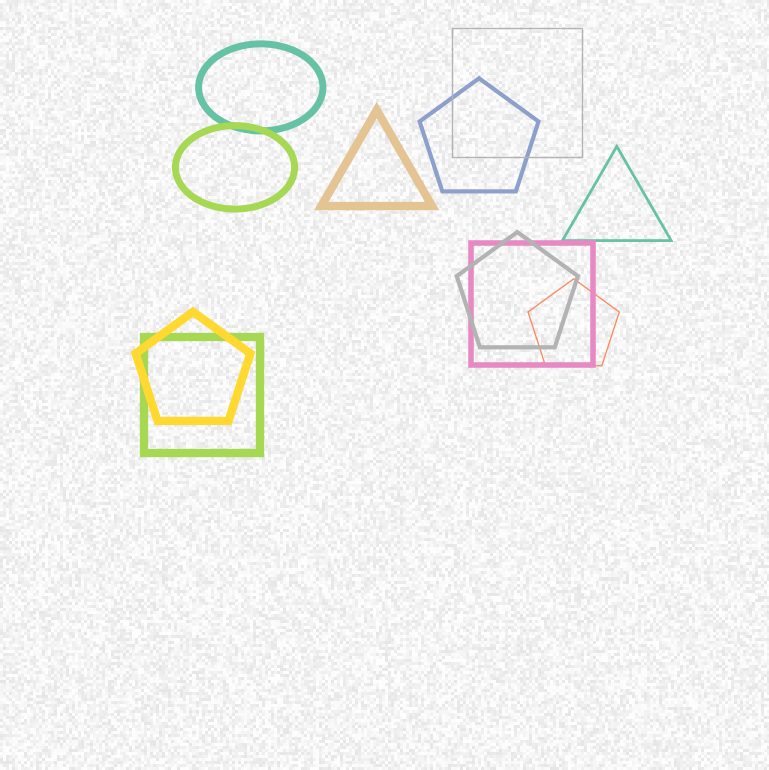[{"shape": "triangle", "thickness": 1, "radius": 0.41, "center": [0.801, 0.728]}, {"shape": "oval", "thickness": 2.5, "radius": 0.4, "center": [0.339, 0.887]}, {"shape": "pentagon", "thickness": 0.5, "radius": 0.31, "center": [0.745, 0.576]}, {"shape": "pentagon", "thickness": 1.5, "radius": 0.41, "center": [0.622, 0.817]}, {"shape": "square", "thickness": 2, "radius": 0.4, "center": [0.691, 0.605]}, {"shape": "oval", "thickness": 2.5, "radius": 0.39, "center": [0.305, 0.783]}, {"shape": "square", "thickness": 3, "radius": 0.38, "center": [0.262, 0.488]}, {"shape": "pentagon", "thickness": 3, "radius": 0.39, "center": [0.251, 0.517]}, {"shape": "triangle", "thickness": 3, "radius": 0.42, "center": [0.489, 0.774]}, {"shape": "square", "thickness": 0.5, "radius": 0.42, "center": [0.671, 0.88]}, {"shape": "pentagon", "thickness": 1.5, "radius": 0.41, "center": [0.672, 0.616]}]